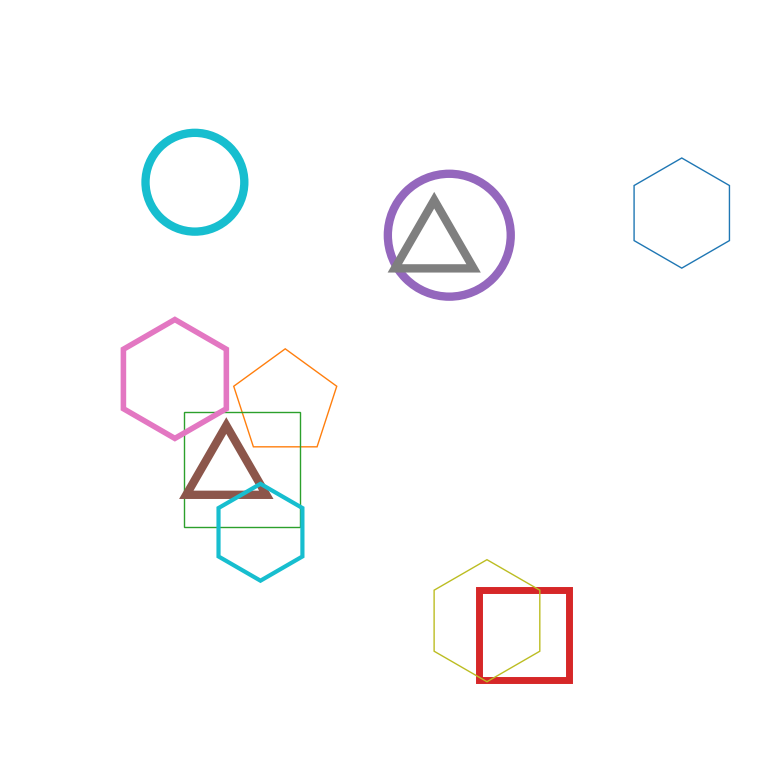[{"shape": "hexagon", "thickness": 0.5, "radius": 0.36, "center": [0.885, 0.723]}, {"shape": "pentagon", "thickness": 0.5, "radius": 0.35, "center": [0.37, 0.477]}, {"shape": "square", "thickness": 0.5, "radius": 0.38, "center": [0.315, 0.39]}, {"shape": "square", "thickness": 2.5, "radius": 0.29, "center": [0.68, 0.176]}, {"shape": "circle", "thickness": 3, "radius": 0.4, "center": [0.584, 0.695]}, {"shape": "triangle", "thickness": 3, "radius": 0.3, "center": [0.294, 0.387]}, {"shape": "hexagon", "thickness": 2, "radius": 0.39, "center": [0.227, 0.508]}, {"shape": "triangle", "thickness": 3, "radius": 0.3, "center": [0.564, 0.681]}, {"shape": "hexagon", "thickness": 0.5, "radius": 0.4, "center": [0.632, 0.194]}, {"shape": "circle", "thickness": 3, "radius": 0.32, "center": [0.253, 0.763]}, {"shape": "hexagon", "thickness": 1.5, "radius": 0.31, "center": [0.338, 0.309]}]